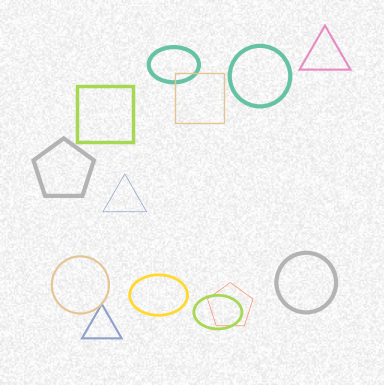[{"shape": "oval", "thickness": 3, "radius": 0.33, "center": [0.452, 0.832]}, {"shape": "circle", "thickness": 3, "radius": 0.39, "center": [0.675, 0.802]}, {"shape": "pentagon", "thickness": 0.5, "radius": 0.31, "center": [0.598, 0.204]}, {"shape": "triangle", "thickness": 0.5, "radius": 0.33, "center": [0.324, 0.483]}, {"shape": "triangle", "thickness": 1.5, "radius": 0.3, "center": [0.264, 0.151]}, {"shape": "triangle", "thickness": 1.5, "radius": 0.38, "center": [0.844, 0.857]}, {"shape": "oval", "thickness": 2, "radius": 0.31, "center": [0.566, 0.189]}, {"shape": "square", "thickness": 2.5, "radius": 0.36, "center": [0.273, 0.703]}, {"shape": "oval", "thickness": 2, "radius": 0.38, "center": [0.412, 0.234]}, {"shape": "circle", "thickness": 1.5, "radius": 0.37, "center": [0.209, 0.26]}, {"shape": "square", "thickness": 1, "radius": 0.32, "center": [0.518, 0.746]}, {"shape": "circle", "thickness": 3, "radius": 0.39, "center": [0.795, 0.266]}, {"shape": "pentagon", "thickness": 3, "radius": 0.41, "center": [0.166, 0.558]}]